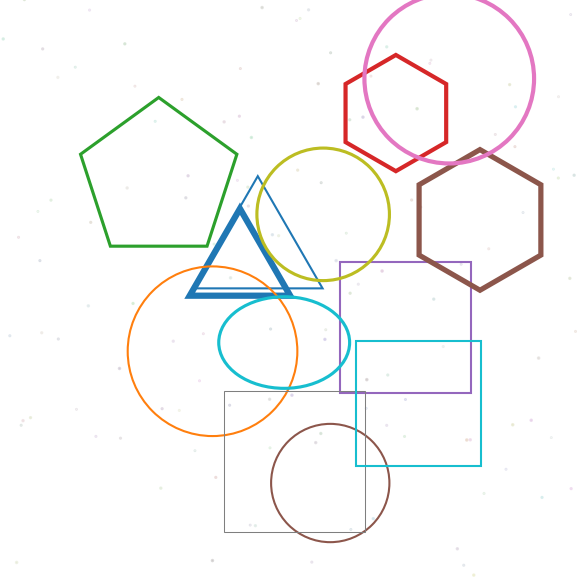[{"shape": "triangle", "thickness": 1, "radius": 0.65, "center": [0.446, 0.565]}, {"shape": "triangle", "thickness": 3, "radius": 0.5, "center": [0.415, 0.537]}, {"shape": "circle", "thickness": 1, "radius": 0.73, "center": [0.368, 0.391]}, {"shape": "pentagon", "thickness": 1.5, "radius": 0.71, "center": [0.275, 0.688]}, {"shape": "hexagon", "thickness": 2, "radius": 0.5, "center": [0.685, 0.803]}, {"shape": "square", "thickness": 1, "radius": 0.57, "center": [0.703, 0.432]}, {"shape": "circle", "thickness": 1, "radius": 0.51, "center": [0.572, 0.163]}, {"shape": "hexagon", "thickness": 2.5, "radius": 0.61, "center": [0.831, 0.618]}, {"shape": "circle", "thickness": 2, "radius": 0.73, "center": [0.778, 0.863]}, {"shape": "square", "thickness": 0.5, "radius": 0.61, "center": [0.51, 0.2]}, {"shape": "circle", "thickness": 1.5, "radius": 0.57, "center": [0.56, 0.628]}, {"shape": "square", "thickness": 1, "radius": 0.54, "center": [0.725, 0.301]}, {"shape": "oval", "thickness": 1.5, "radius": 0.57, "center": [0.492, 0.406]}]